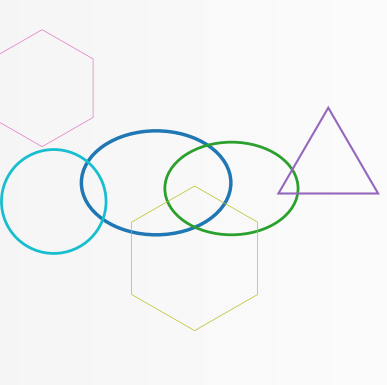[{"shape": "oval", "thickness": 2.5, "radius": 0.96, "center": [0.403, 0.525]}, {"shape": "oval", "thickness": 2, "radius": 0.86, "center": [0.597, 0.51]}, {"shape": "triangle", "thickness": 1.5, "radius": 0.74, "center": [0.847, 0.572]}, {"shape": "hexagon", "thickness": 0.5, "radius": 0.76, "center": [0.109, 0.771]}, {"shape": "hexagon", "thickness": 0.5, "radius": 0.94, "center": [0.502, 0.329]}, {"shape": "circle", "thickness": 2, "radius": 0.67, "center": [0.139, 0.477]}]